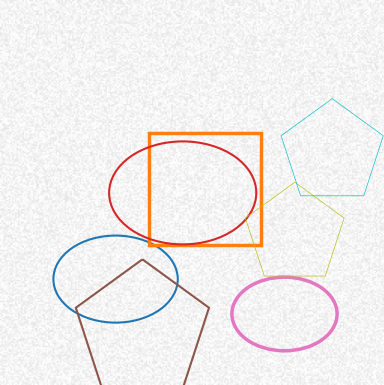[{"shape": "oval", "thickness": 1.5, "radius": 0.81, "center": [0.3, 0.275]}, {"shape": "square", "thickness": 2.5, "radius": 0.73, "center": [0.533, 0.509]}, {"shape": "oval", "thickness": 1.5, "radius": 0.96, "center": [0.475, 0.499]}, {"shape": "pentagon", "thickness": 1.5, "radius": 0.91, "center": [0.37, 0.145]}, {"shape": "oval", "thickness": 2.5, "radius": 0.68, "center": [0.739, 0.184]}, {"shape": "pentagon", "thickness": 0.5, "radius": 0.67, "center": [0.766, 0.392]}, {"shape": "pentagon", "thickness": 0.5, "radius": 0.7, "center": [0.863, 0.604]}]